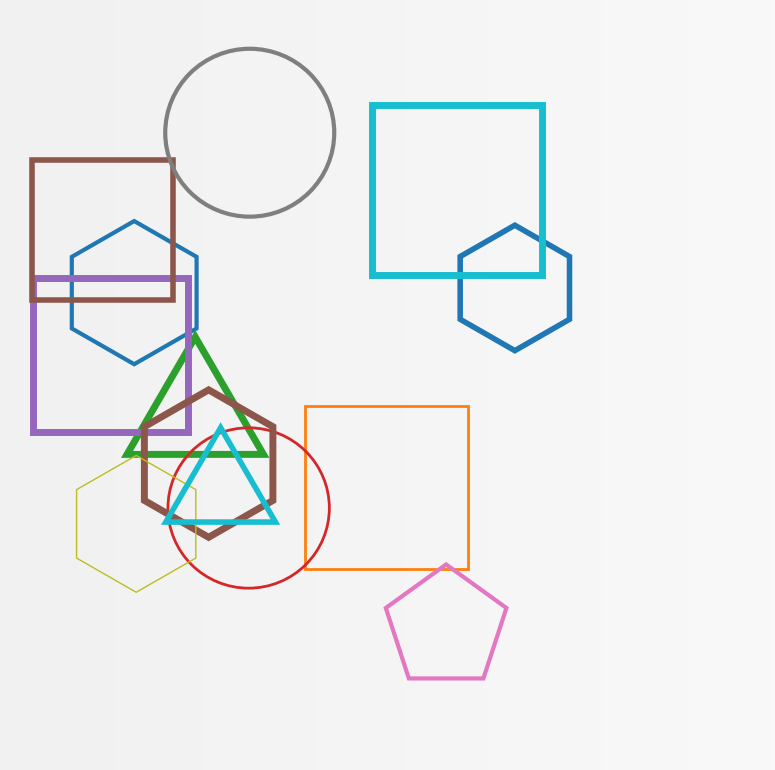[{"shape": "hexagon", "thickness": 2, "radius": 0.41, "center": [0.664, 0.626]}, {"shape": "hexagon", "thickness": 1.5, "radius": 0.46, "center": [0.173, 0.62]}, {"shape": "square", "thickness": 1, "radius": 0.53, "center": [0.499, 0.367]}, {"shape": "triangle", "thickness": 2.5, "radius": 0.51, "center": [0.252, 0.461]}, {"shape": "circle", "thickness": 1, "radius": 0.52, "center": [0.321, 0.34]}, {"shape": "square", "thickness": 2.5, "radius": 0.5, "center": [0.142, 0.539]}, {"shape": "hexagon", "thickness": 2.5, "radius": 0.48, "center": [0.269, 0.398]}, {"shape": "square", "thickness": 2, "radius": 0.45, "center": [0.132, 0.701]}, {"shape": "pentagon", "thickness": 1.5, "radius": 0.41, "center": [0.576, 0.185]}, {"shape": "circle", "thickness": 1.5, "radius": 0.55, "center": [0.322, 0.828]}, {"shape": "hexagon", "thickness": 0.5, "radius": 0.44, "center": [0.176, 0.32]}, {"shape": "square", "thickness": 2.5, "radius": 0.55, "center": [0.59, 0.753]}, {"shape": "triangle", "thickness": 2, "radius": 0.41, "center": [0.285, 0.363]}]